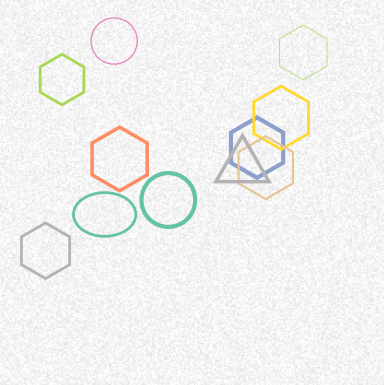[{"shape": "oval", "thickness": 2, "radius": 0.41, "center": [0.272, 0.443]}, {"shape": "circle", "thickness": 3, "radius": 0.35, "center": [0.437, 0.481]}, {"shape": "hexagon", "thickness": 2.5, "radius": 0.41, "center": [0.311, 0.587]}, {"shape": "hexagon", "thickness": 3, "radius": 0.39, "center": [0.668, 0.616]}, {"shape": "circle", "thickness": 1, "radius": 0.3, "center": [0.296, 0.893]}, {"shape": "hexagon", "thickness": 2, "radius": 0.33, "center": [0.161, 0.793]}, {"shape": "hexagon", "thickness": 0.5, "radius": 0.36, "center": [0.788, 0.864]}, {"shape": "hexagon", "thickness": 2, "radius": 0.41, "center": [0.73, 0.694]}, {"shape": "hexagon", "thickness": 1.5, "radius": 0.41, "center": [0.69, 0.565]}, {"shape": "hexagon", "thickness": 2, "radius": 0.36, "center": [0.118, 0.349]}, {"shape": "triangle", "thickness": 2.5, "radius": 0.4, "center": [0.63, 0.568]}]